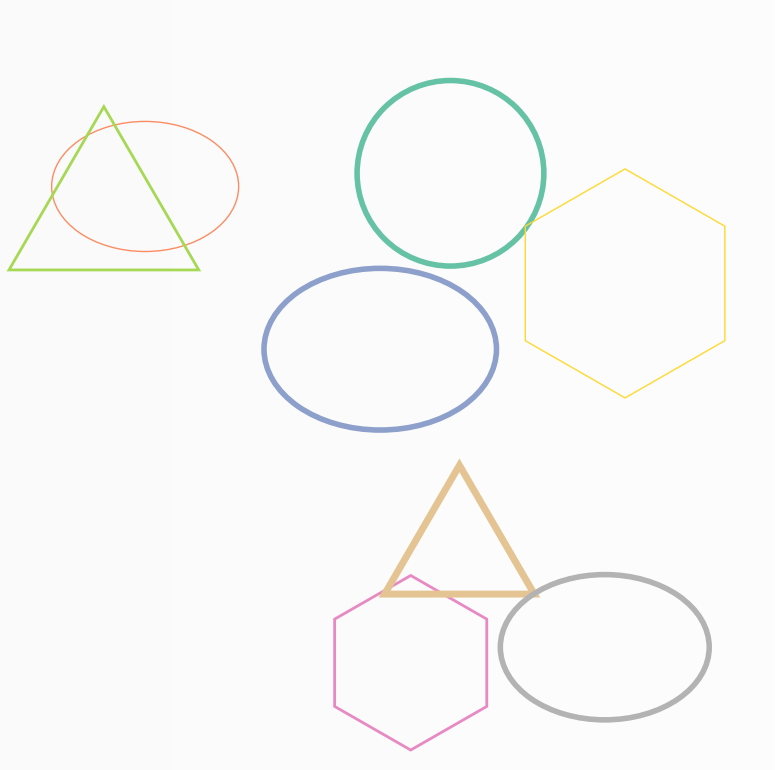[{"shape": "circle", "thickness": 2, "radius": 0.6, "center": [0.581, 0.775]}, {"shape": "oval", "thickness": 0.5, "radius": 0.6, "center": [0.187, 0.758]}, {"shape": "oval", "thickness": 2, "radius": 0.75, "center": [0.491, 0.547]}, {"shape": "hexagon", "thickness": 1, "radius": 0.57, "center": [0.53, 0.139]}, {"shape": "triangle", "thickness": 1, "radius": 0.71, "center": [0.134, 0.72]}, {"shape": "hexagon", "thickness": 0.5, "radius": 0.74, "center": [0.807, 0.632]}, {"shape": "triangle", "thickness": 2.5, "radius": 0.56, "center": [0.593, 0.284]}, {"shape": "oval", "thickness": 2, "radius": 0.67, "center": [0.78, 0.159]}]